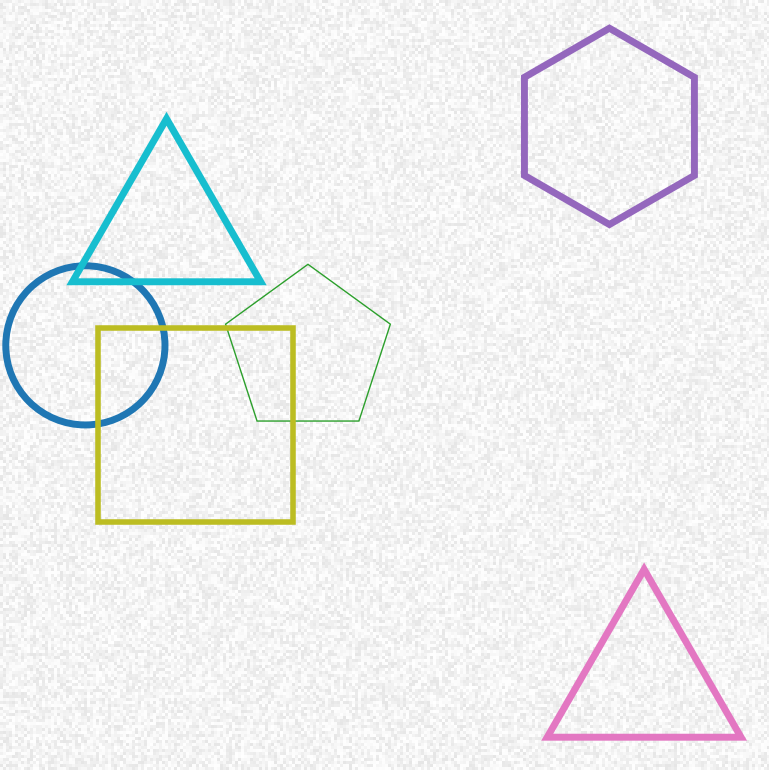[{"shape": "circle", "thickness": 2.5, "radius": 0.52, "center": [0.111, 0.551]}, {"shape": "pentagon", "thickness": 0.5, "radius": 0.56, "center": [0.4, 0.544]}, {"shape": "hexagon", "thickness": 2.5, "radius": 0.64, "center": [0.791, 0.836]}, {"shape": "triangle", "thickness": 2.5, "radius": 0.73, "center": [0.837, 0.115]}, {"shape": "square", "thickness": 2, "radius": 0.63, "center": [0.254, 0.448]}, {"shape": "triangle", "thickness": 2.5, "radius": 0.71, "center": [0.216, 0.705]}]